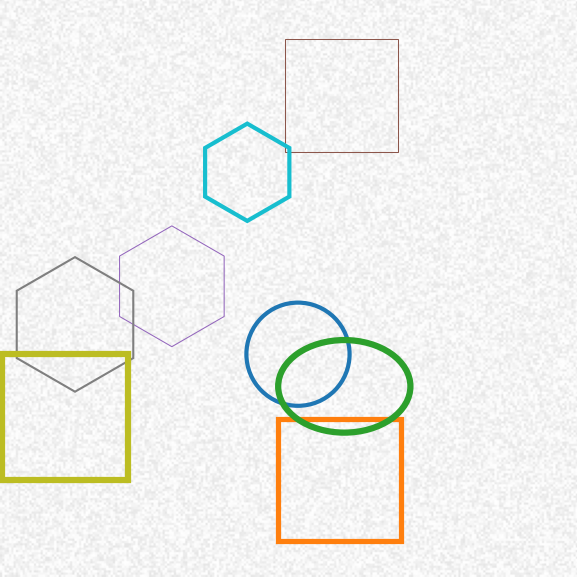[{"shape": "circle", "thickness": 2, "radius": 0.45, "center": [0.516, 0.386]}, {"shape": "square", "thickness": 2.5, "radius": 0.53, "center": [0.588, 0.168]}, {"shape": "oval", "thickness": 3, "radius": 0.57, "center": [0.596, 0.33]}, {"shape": "hexagon", "thickness": 0.5, "radius": 0.52, "center": [0.298, 0.503]}, {"shape": "square", "thickness": 0.5, "radius": 0.49, "center": [0.591, 0.835]}, {"shape": "hexagon", "thickness": 1, "radius": 0.58, "center": [0.13, 0.437]}, {"shape": "square", "thickness": 3, "radius": 0.55, "center": [0.113, 0.277]}, {"shape": "hexagon", "thickness": 2, "radius": 0.42, "center": [0.428, 0.701]}]